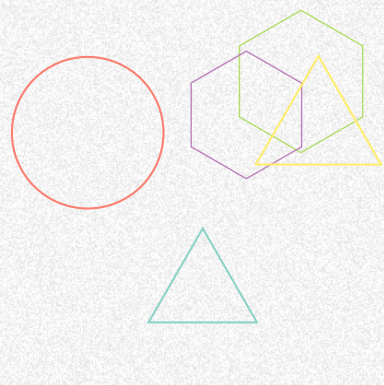[{"shape": "triangle", "thickness": 1.5, "radius": 0.81, "center": [0.527, 0.244]}, {"shape": "circle", "thickness": 1.5, "radius": 0.98, "center": [0.228, 0.655]}, {"shape": "hexagon", "thickness": 1, "radius": 0.92, "center": [0.782, 0.788]}, {"shape": "hexagon", "thickness": 1, "radius": 0.83, "center": [0.64, 0.702]}, {"shape": "triangle", "thickness": 1.5, "radius": 0.94, "center": [0.827, 0.667]}]